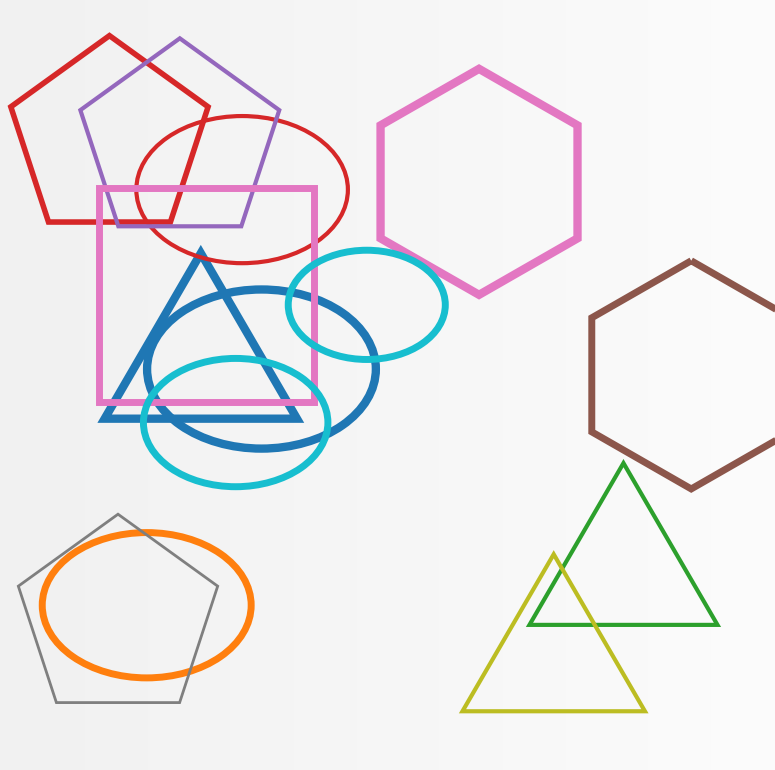[{"shape": "oval", "thickness": 3, "radius": 0.74, "center": [0.337, 0.521]}, {"shape": "triangle", "thickness": 3, "radius": 0.72, "center": [0.259, 0.528]}, {"shape": "oval", "thickness": 2.5, "radius": 0.67, "center": [0.189, 0.214]}, {"shape": "triangle", "thickness": 1.5, "radius": 0.7, "center": [0.804, 0.258]}, {"shape": "pentagon", "thickness": 2, "radius": 0.67, "center": [0.141, 0.82]}, {"shape": "oval", "thickness": 1.5, "radius": 0.68, "center": [0.312, 0.754]}, {"shape": "pentagon", "thickness": 1.5, "radius": 0.67, "center": [0.232, 0.815]}, {"shape": "hexagon", "thickness": 2.5, "radius": 0.74, "center": [0.892, 0.513]}, {"shape": "square", "thickness": 2.5, "radius": 0.7, "center": [0.266, 0.617]}, {"shape": "hexagon", "thickness": 3, "radius": 0.73, "center": [0.618, 0.764]}, {"shape": "pentagon", "thickness": 1, "radius": 0.68, "center": [0.152, 0.197]}, {"shape": "triangle", "thickness": 1.5, "radius": 0.68, "center": [0.714, 0.144]}, {"shape": "oval", "thickness": 2.5, "radius": 0.6, "center": [0.304, 0.451]}, {"shape": "oval", "thickness": 2.5, "radius": 0.51, "center": [0.473, 0.604]}]